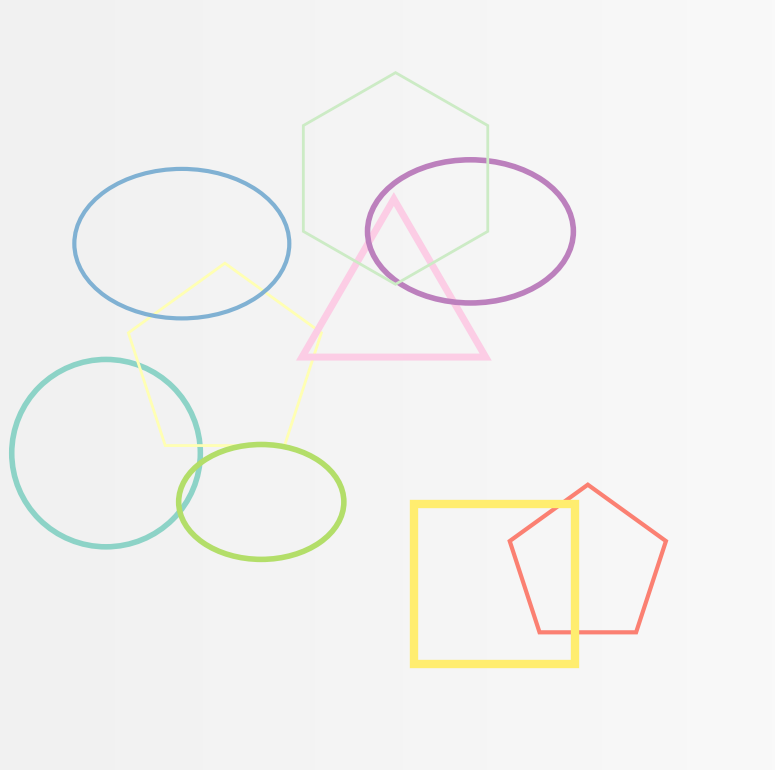[{"shape": "circle", "thickness": 2, "radius": 0.61, "center": [0.137, 0.412]}, {"shape": "pentagon", "thickness": 1, "radius": 0.65, "center": [0.29, 0.527]}, {"shape": "pentagon", "thickness": 1.5, "radius": 0.53, "center": [0.758, 0.265]}, {"shape": "oval", "thickness": 1.5, "radius": 0.69, "center": [0.235, 0.684]}, {"shape": "oval", "thickness": 2, "radius": 0.53, "center": [0.337, 0.348]}, {"shape": "triangle", "thickness": 2.5, "radius": 0.68, "center": [0.508, 0.605]}, {"shape": "oval", "thickness": 2, "radius": 0.66, "center": [0.607, 0.7]}, {"shape": "hexagon", "thickness": 1, "radius": 0.69, "center": [0.51, 0.768]}, {"shape": "square", "thickness": 3, "radius": 0.52, "center": [0.638, 0.242]}]